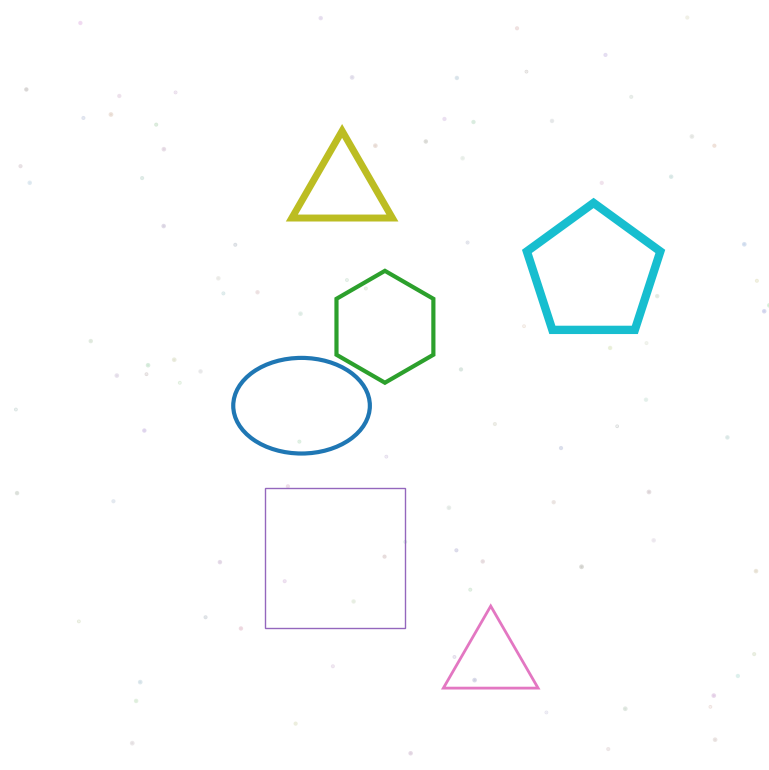[{"shape": "oval", "thickness": 1.5, "radius": 0.44, "center": [0.392, 0.473]}, {"shape": "hexagon", "thickness": 1.5, "radius": 0.36, "center": [0.5, 0.576]}, {"shape": "square", "thickness": 0.5, "radius": 0.45, "center": [0.435, 0.275]}, {"shape": "triangle", "thickness": 1, "radius": 0.36, "center": [0.637, 0.142]}, {"shape": "triangle", "thickness": 2.5, "radius": 0.38, "center": [0.444, 0.755]}, {"shape": "pentagon", "thickness": 3, "radius": 0.46, "center": [0.771, 0.645]}]